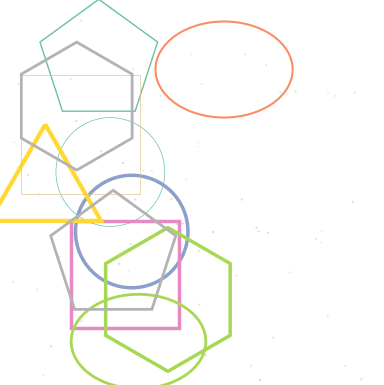[{"shape": "circle", "thickness": 0.5, "radius": 0.71, "center": [0.287, 0.553]}, {"shape": "pentagon", "thickness": 1, "radius": 0.8, "center": [0.257, 0.841]}, {"shape": "oval", "thickness": 1.5, "radius": 0.89, "center": [0.582, 0.819]}, {"shape": "circle", "thickness": 2.5, "radius": 0.73, "center": [0.342, 0.399]}, {"shape": "square", "thickness": 2.5, "radius": 0.7, "center": [0.325, 0.287]}, {"shape": "hexagon", "thickness": 2.5, "radius": 0.93, "center": [0.436, 0.222]}, {"shape": "oval", "thickness": 2, "radius": 0.87, "center": [0.36, 0.113]}, {"shape": "triangle", "thickness": 3, "radius": 0.84, "center": [0.118, 0.51]}, {"shape": "square", "thickness": 0.5, "radius": 0.77, "center": [0.21, 0.65]}, {"shape": "pentagon", "thickness": 2, "radius": 0.85, "center": [0.294, 0.335]}, {"shape": "hexagon", "thickness": 2, "radius": 0.83, "center": [0.199, 0.724]}]